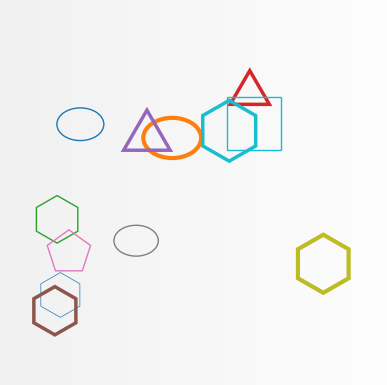[{"shape": "oval", "thickness": 1, "radius": 0.3, "center": [0.207, 0.677]}, {"shape": "hexagon", "thickness": 0.5, "radius": 0.29, "center": [0.156, 0.234]}, {"shape": "oval", "thickness": 3, "radius": 0.37, "center": [0.444, 0.642]}, {"shape": "hexagon", "thickness": 1, "radius": 0.31, "center": [0.147, 0.43]}, {"shape": "triangle", "thickness": 2.5, "radius": 0.29, "center": [0.645, 0.758]}, {"shape": "triangle", "thickness": 2.5, "radius": 0.35, "center": [0.379, 0.644]}, {"shape": "hexagon", "thickness": 2.5, "radius": 0.31, "center": [0.142, 0.193]}, {"shape": "pentagon", "thickness": 1, "radius": 0.29, "center": [0.178, 0.344]}, {"shape": "oval", "thickness": 1, "radius": 0.29, "center": [0.351, 0.375]}, {"shape": "hexagon", "thickness": 3, "radius": 0.38, "center": [0.834, 0.315]}, {"shape": "square", "thickness": 1, "radius": 0.35, "center": [0.656, 0.679]}, {"shape": "hexagon", "thickness": 2.5, "radius": 0.39, "center": [0.592, 0.66]}]